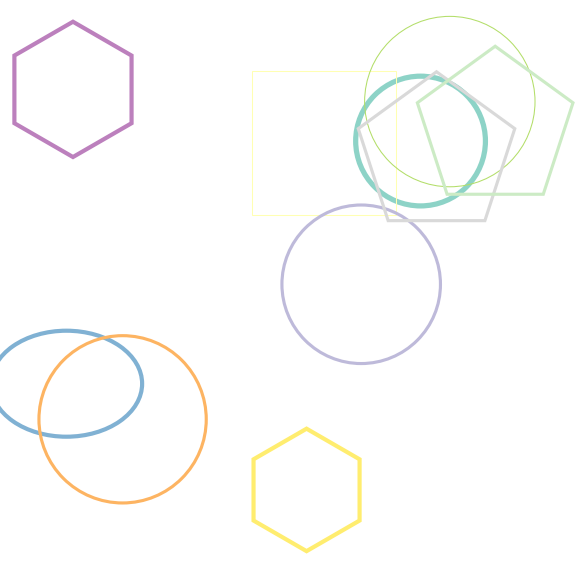[{"shape": "circle", "thickness": 2.5, "radius": 0.56, "center": [0.728, 0.755]}, {"shape": "square", "thickness": 0.5, "radius": 0.62, "center": [0.561, 0.751]}, {"shape": "circle", "thickness": 1.5, "radius": 0.69, "center": [0.625, 0.507]}, {"shape": "oval", "thickness": 2, "radius": 0.66, "center": [0.115, 0.335]}, {"shape": "circle", "thickness": 1.5, "radius": 0.72, "center": [0.212, 0.273]}, {"shape": "circle", "thickness": 0.5, "radius": 0.74, "center": [0.779, 0.823]}, {"shape": "pentagon", "thickness": 1.5, "radius": 0.71, "center": [0.756, 0.732]}, {"shape": "hexagon", "thickness": 2, "radius": 0.59, "center": [0.126, 0.844]}, {"shape": "pentagon", "thickness": 1.5, "radius": 0.71, "center": [0.857, 0.777]}, {"shape": "hexagon", "thickness": 2, "radius": 0.53, "center": [0.531, 0.151]}]